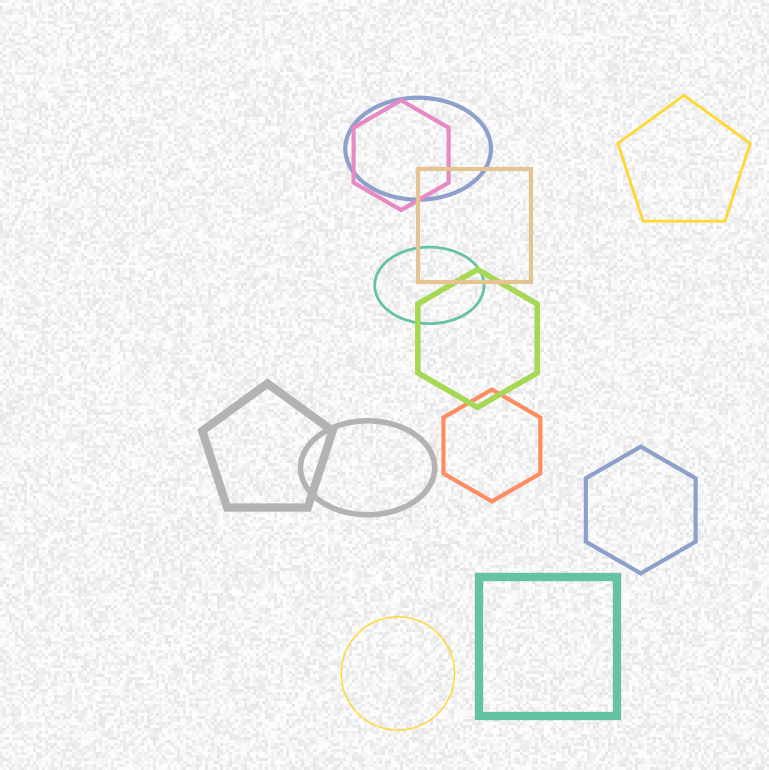[{"shape": "oval", "thickness": 1, "radius": 0.35, "center": [0.558, 0.629]}, {"shape": "square", "thickness": 3, "radius": 0.45, "center": [0.712, 0.16]}, {"shape": "hexagon", "thickness": 1.5, "radius": 0.36, "center": [0.639, 0.421]}, {"shape": "oval", "thickness": 1.5, "radius": 0.47, "center": [0.543, 0.807]}, {"shape": "hexagon", "thickness": 1.5, "radius": 0.41, "center": [0.832, 0.338]}, {"shape": "hexagon", "thickness": 1.5, "radius": 0.36, "center": [0.521, 0.798]}, {"shape": "hexagon", "thickness": 2, "radius": 0.45, "center": [0.62, 0.56]}, {"shape": "pentagon", "thickness": 1, "radius": 0.45, "center": [0.888, 0.786]}, {"shape": "circle", "thickness": 0.5, "radius": 0.37, "center": [0.517, 0.125]}, {"shape": "square", "thickness": 1.5, "radius": 0.37, "center": [0.617, 0.707]}, {"shape": "pentagon", "thickness": 3, "radius": 0.45, "center": [0.347, 0.413]}, {"shape": "oval", "thickness": 2, "radius": 0.44, "center": [0.477, 0.392]}]